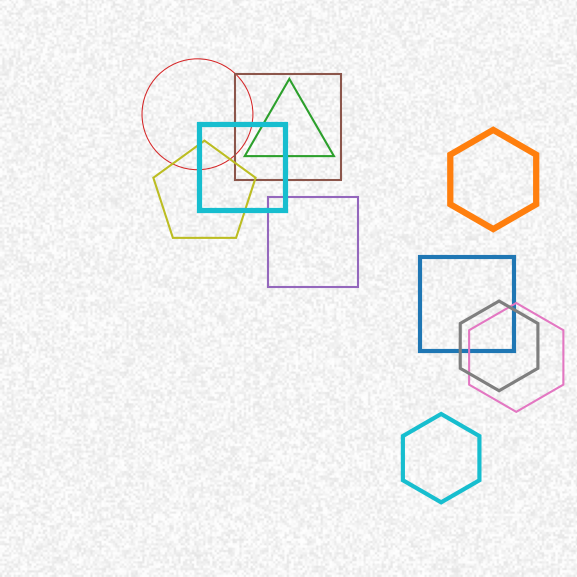[{"shape": "square", "thickness": 2, "radius": 0.41, "center": [0.809, 0.473]}, {"shape": "hexagon", "thickness": 3, "radius": 0.43, "center": [0.854, 0.688]}, {"shape": "triangle", "thickness": 1, "radius": 0.45, "center": [0.501, 0.773]}, {"shape": "circle", "thickness": 0.5, "radius": 0.48, "center": [0.342, 0.801]}, {"shape": "square", "thickness": 1, "radius": 0.39, "center": [0.542, 0.581]}, {"shape": "square", "thickness": 1, "radius": 0.46, "center": [0.498, 0.779]}, {"shape": "hexagon", "thickness": 1, "radius": 0.47, "center": [0.894, 0.38]}, {"shape": "hexagon", "thickness": 1.5, "radius": 0.39, "center": [0.864, 0.4]}, {"shape": "pentagon", "thickness": 1, "radius": 0.47, "center": [0.354, 0.663]}, {"shape": "square", "thickness": 2.5, "radius": 0.37, "center": [0.419, 0.71]}, {"shape": "hexagon", "thickness": 2, "radius": 0.38, "center": [0.764, 0.206]}]